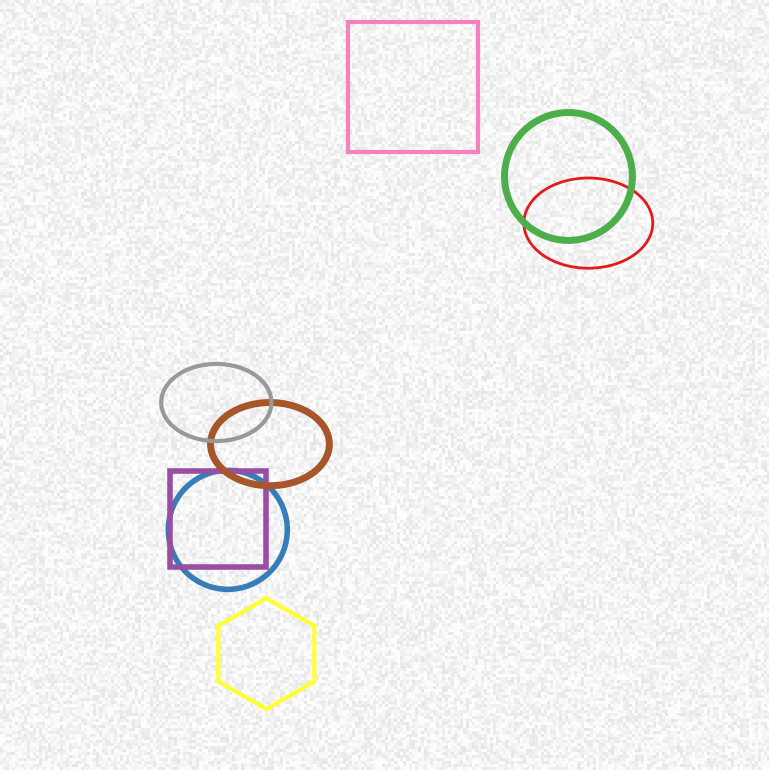[{"shape": "oval", "thickness": 1, "radius": 0.42, "center": [0.764, 0.71]}, {"shape": "circle", "thickness": 2, "radius": 0.39, "center": [0.296, 0.312]}, {"shape": "circle", "thickness": 2.5, "radius": 0.42, "center": [0.738, 0.771]}, {"shape": "square", "thickness": 2, "radius": 0.31, "center": [0.283, 0.326]}, {"shape": "hexagon", "thickness": 1.5, "radius": 0.36, "center": [0.346, 0.151]}, {"shape": "oval", "thickness": 2.5, "radius": 0.39, "center": [0.351, 0.423]}, {"shape": "square", "thickness": 1.5, "radius": 0.42, "center": [0.536, 0.887]}, {"shape": "oval", "thickness": 1.5, "radius": 0.36, "center": [0.281, 0.477]}]